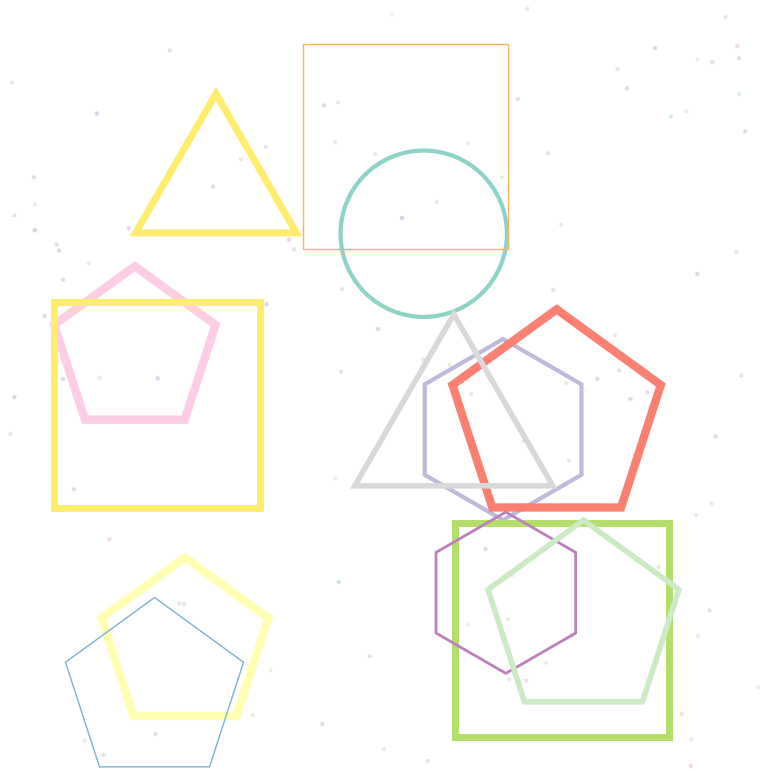[{"shape": "circle", "thickness": 1.5, "radius": 0.54, "center": [0.55, 0.696]}, {"shape": "pentagon", "thickness": 3, "radius": 0.57, "center": [0.24, 0.162]}, {"shape": "hexagon", "thickness": 1.5, "radius": 0.59, "center": [0.653, 0.442]}, {"shape": "pentagon", "thickness": 3, "radius": 0.71, "center": [0.723, 0.456]}, {"shape": "pentagon", "thickness": 0.5, "radius": 0.61, "center": [0.201, 0.102]}, {"shape": "square", "thickness": 0.5, "radius": 0.66, "center": [0.527, 0.81]}, {"shape": "square", "thickness": 2.5, "radius": 0.7, "center": [0.73, 0.182]}, {"shape": "pentagon", "thickness": 3, "radius": 0.55, "center": [0.175, 0.544]}, {"shape": "triangle", "thickness": 2, "radius": 0.74, "center": [0.589, 0.443]}, {"shape": "hexagon", "thickness": 1, "radius": 0.52, "center": [0.657, 0.23]}, {"shape": "pentagon", "thickness": 2, "radius": 0.65, "center": [0.758, 0.194]}, {"shape": "triangle", "thickness": 2.5, "radius": 0.6, "center": [0.28, 0.758]}, {"shape": "square", "thickness": 2.5, "radius": 0.67, "center": [0.204, 0.474]}]